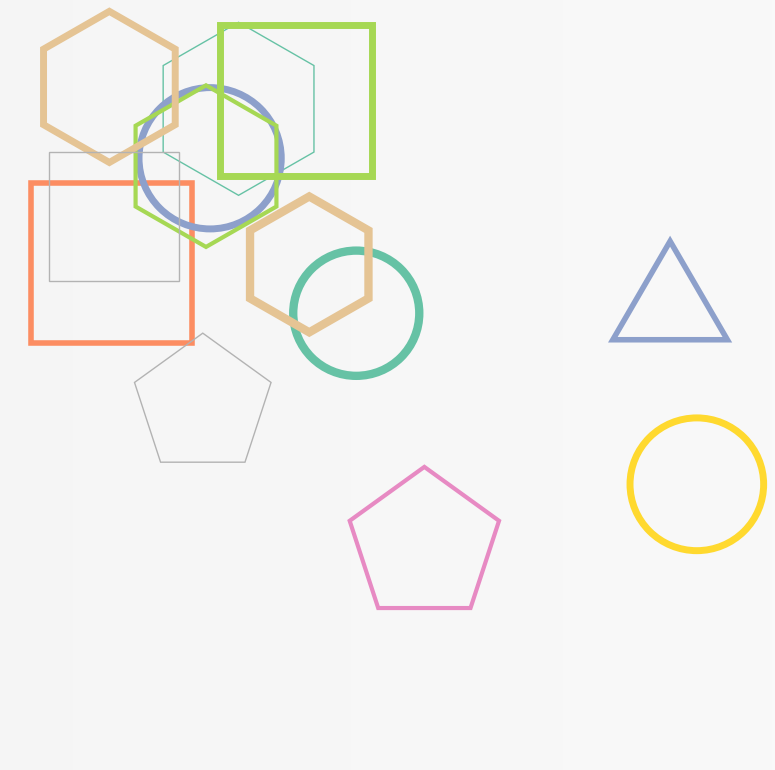[{"shape": "circle", "thickness": 3, "radius": 0.41, "center": [0.46, 0.593]}, {"shape": "hexagon", "thickness": 0.5, "radius": 0.56, "center": [0.308, 0.859]}, {"shape": "square", "thickness": 2, "radius": 0.52, "center": [0.144, 0.658]}, {"shape": "triangle", "thickness": 2, "radius": 0.43, "center": [0.865, 0.601]}, {"shape": "circle", "thickness": 2.5, "radius": 0.46, "center": [0.271, 0.794]}, {"shape": "pentagon", "thickness": 1.5, "radius": 0.51, "center": [0.548, 0.292]}, {"shape": "hexagon", "thickness": 1.5, "radius": 0.52, "center": [0.266, 0.784]}, {"shape": "square", "thickness": 2.5, "radius": 0.49, "center": [0.382, 0.87]}, {"shape": "circle", "thickness": 2.5, "radius": 0.43, "center": [0.899, 0.371]}, {"shape": "hexagon", "thickness": 2.5, "radius": 0.49, "center": [0.141, 0.887]}, {"shape": "hexagon", "thickness": 3, "radius": 0.44, "center": [0.399, 0.657]}, {"shape": "square", "thickness": 0.5, "radius": 0.42, "center": [0.147, 0.719]}, {"shape": "pentagon", "thickness": 0.5, "radius": 0.46, "center": [0.262, 0.475]}]